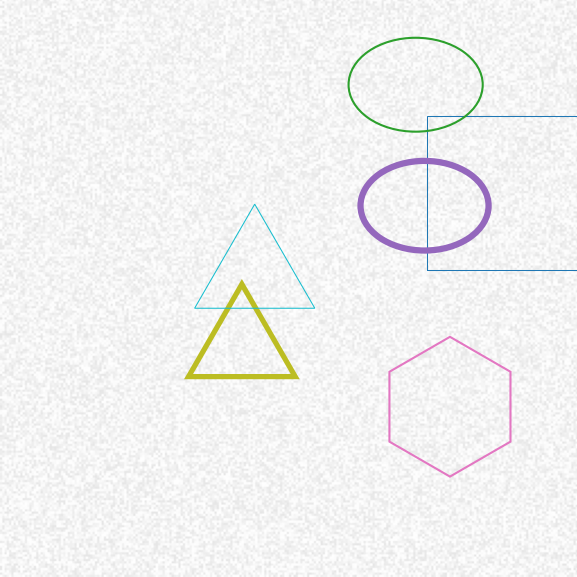[{"shape": "square", "thickness": 0.5, "radius": 0.67, "center": [0.872, 0.665]}, {"shape": "oval", "thickness": 1, "radius": 0.58, "center": [0.72, 0.852]}, {"shape": "oval", "thickness": 3, "radius": 0.55, "center": [0.735, 0.643]}, {"shape": "hexagon", "thickness": 1, "radius": 0.61, "center": [0.779, 0.295]}, {"shape": "triangle", "thickness": 2.5, "radius": 0.53, "center": [0.419, 0.4]}, {"shape": "triangle", "thickness": 0.5, "radius": 0.6, "center": [0.441, 0.525]}]